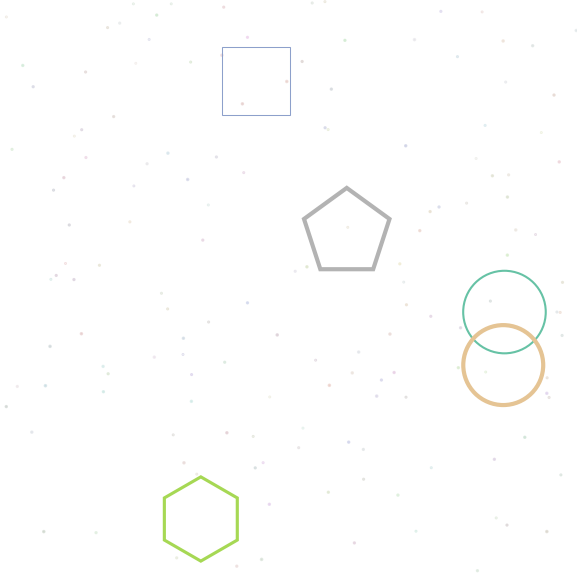[{"shape": "circle", "thickness": 1, "radius": 0.36, "center": [0.874, 0.459]}, {"shape": "square", "thickness": 0.5, "radius": 0.29, "center": [0.443, 0.858]}, {"shape": "hexagon", "thickness": 1.5, "radius": 0.36, "center": [0.348, 0.1]}, {"shape": "circle", "thickness": 2, "radius": 0.35, "center": [0.871, 0.367]}, {"shape": "pentagon", "thickness": 2, "radius": 0.39, "center": [0.6, 0.596]}]